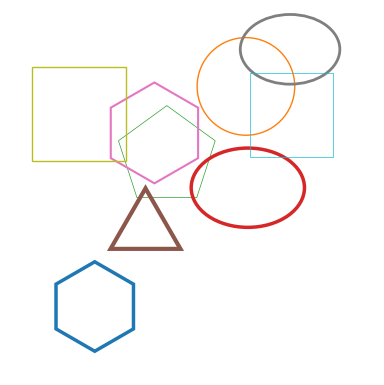[{"shape": "hexagon", "thickness": 2.5, "radius": 0.58, "center": [0.246, 0.204]}, {"shape": "circle", "thickness": 1, "radius": 0.63, "center": [0.639, 0.776]}, {"shape": "pentagon", "thickness": 0.5, "radius": 0.66, "center": [0.433, 0.594]}, {"shape": "oval", "thickness": 2.5, "radius": 0.74, "center": [0.644, 0.512]}, {"shape": "triangle", "thickness": 3, "radius": 0.52, "center": [0.378, 0.406]}, {"shape": "hexagon", "thickness": 1.5, "radius": 0.65, "center": [0.401, 0.655]}, {"shape": "oval", "thickness": 2, "radius": 0.65, "center": [0.753, 0.872]}, {"shape": "square", "thickness": 1, "radius": 0.61, "center": [0.205, 0.704]}, {"shape": "square", "thickness": 0.5, "radius": 0.54, "center": [0.756, 0.701]}]